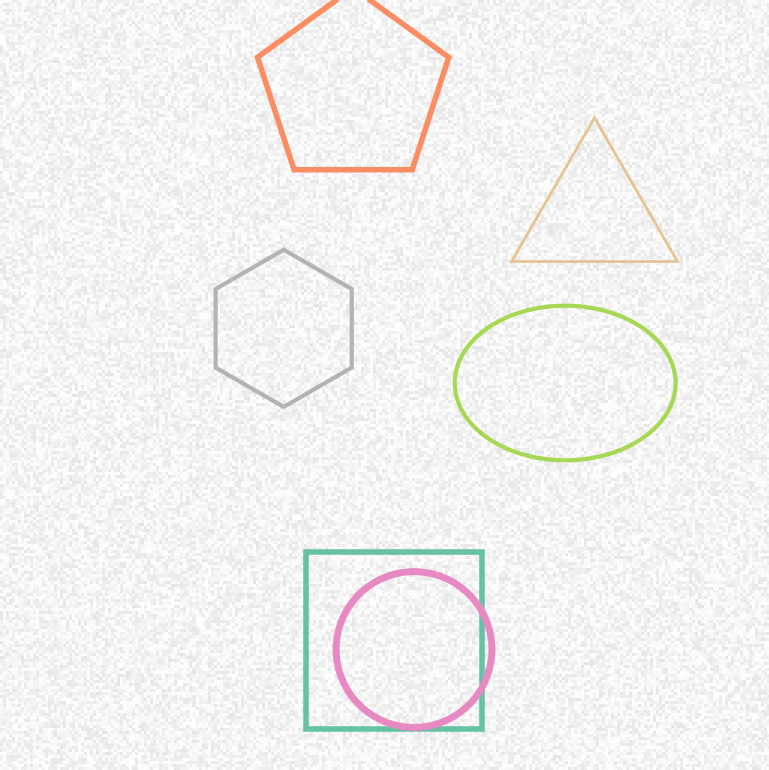[{"shape": "square", "thickness": 2, "radius": 0.57, "center": [0.512, 0.168]}, {"shape": "pentagon", "thickness": 2, "radius": 0.65, "center": [0.459, 0.885]}, {"shape": "circle", "thickness": 2.5, "radius": 0.51, "center": [0.538, 0.156]}, {"shape": "oval", "thickness": 1.5, "radius": 0.72, "center": [0.734, 0.503]}, {"shape": "triangle", "thickness": 1, "radius": 0.62, "center": [0.772, 0.723]}, {"shape": "hexagon", "thickness": 1.5, "radius": 0.51, "center": [0.368, 0.574]}]